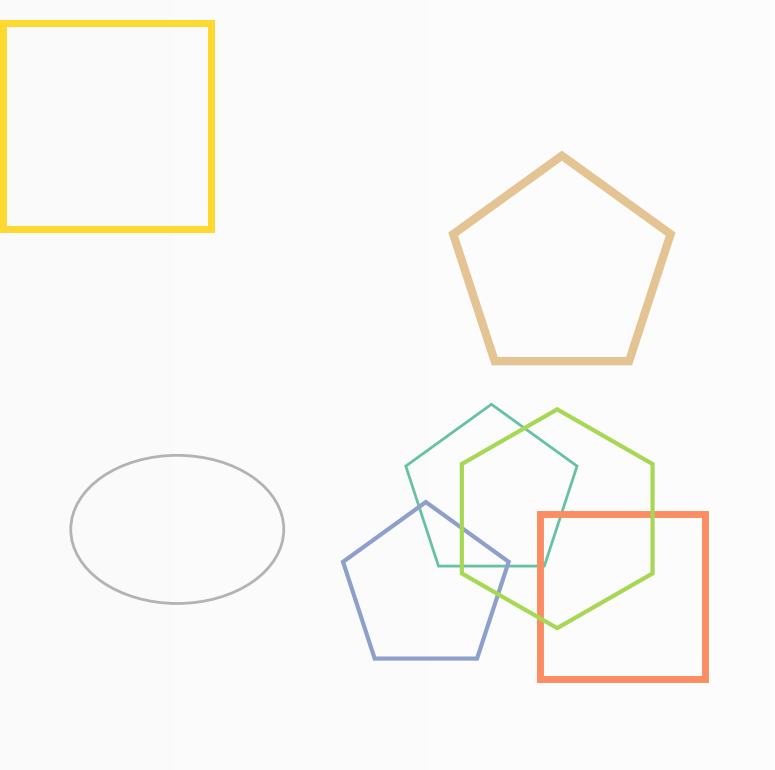[{"shape": "pentagon", "thickness": 1, "radius": 0.58, "center": [0.634, 0.359]}, {"shape": "square", "thickness": 2.5, "radius": 0.53, "center": [0.803, 0.225]}, {"shape": "pentagon", "thickness": 1.5, "radius": 0.56, "center": [0.549, 0.236]}, {"shape": "hexagon", "thickness": 1.5, "radius": 0.71, "center": [0.719, 0.326]}, {"shape": "square", "thickness": 2.5, "radius": 0.67, "center": [0.138, 0.836]}, {"shape": "pentagon", "thickness": 3, "radius": 0.74, "center": [0.725, 0.65]}, {"shape": "oval", "thickness": 1, "radius": 0.69, "center": [0.229, 0.312]}]